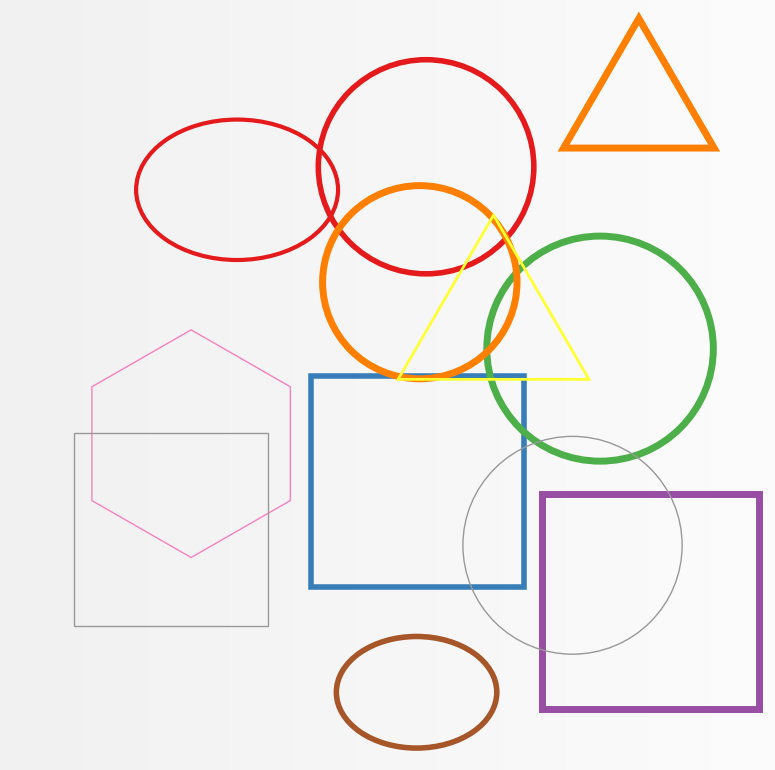[{"shape": "oval", "thickness": 1.5, "radius": 0.65, "center": [0.306, 0.754]}, {"shape": "circle", "thickness": 2, "radius": 0.7, "center": [0.55, 0.783]}, {"shape": "square", "thickness": 2, "radius": 0.69, "center": [0.539, 0.375]}, {"shape": "circle", "thickness": 2.5, "radius": 0.73, "center": [0.774, 0.547]}, {"shape": "square", "thickness": 2.5, "radius": 0.7, "center": [0.839, 0.219]}, {"shape": "triangle", "thickness": 2.5, "radius": 0.56, "center": [0.824, 0.864]}, {"shape": "circle", "thickness": 2.5, "radius": 0.63, "center": [0.542, 0.634]}, {"shape": "triangle", "thickness": 1, "radius": 0.71, "center": [0.637, 0.578]}, {"shape": "oval", "thickness": 2, "radius": 0.52, "center": [0.538, 0.101]}, {"shape": "hexagon", "thickness": 0.5, "radius": 0.74, "center": [0.247, 0.424]}, {"shape": "circle", "thickness": 0.5, "radius": 0.71, "center": [0.739, 0.292]}, {"shape": "square", "thickness": 0.5, "radius": 0.63, "center": [0.221, 0.312]}]